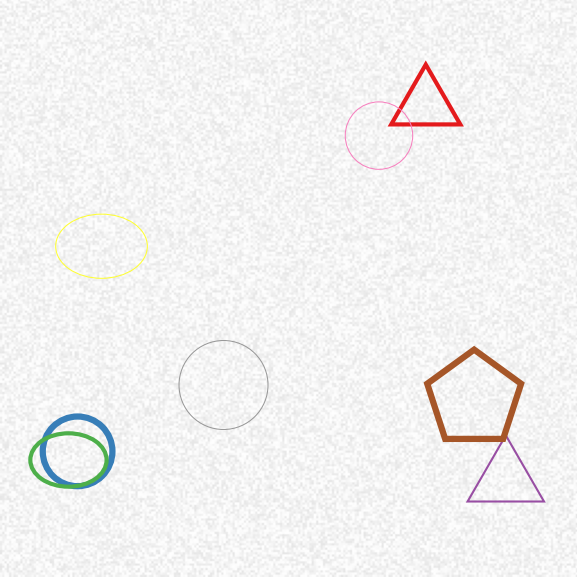[{"shape": "triangle", "thickness": 2, "radius": 0.35, "center": [0.737, 0.818]}, {"shape": "circle", "thickness": 3, "radius": 0.3, "center": [0.134, 0.218]}, {"shape": "oval", "thickness": 2, "radius": 0.33, "center": [0.119, 0.203]}, {"shape": "triangle", "thickness": 1, "radius": 0.38, "center": [0.876, 0.169]}, {"shape": "oval", "thickness": 0.5, "radius": 0.4, "center": [0.176, 0.573]}, {"shape": "pentagon", "thickness": 3, "radius": 0.43, "center": [0.821, 0.308]}, {"shape": "circle", "thickness": 0.5, "radius": 0.29, "center": [0.656, 0.764]}, {"shape": "circle", "thickness": 0.5, "radius": 0.39, "center": [0.387, 0.332]}]